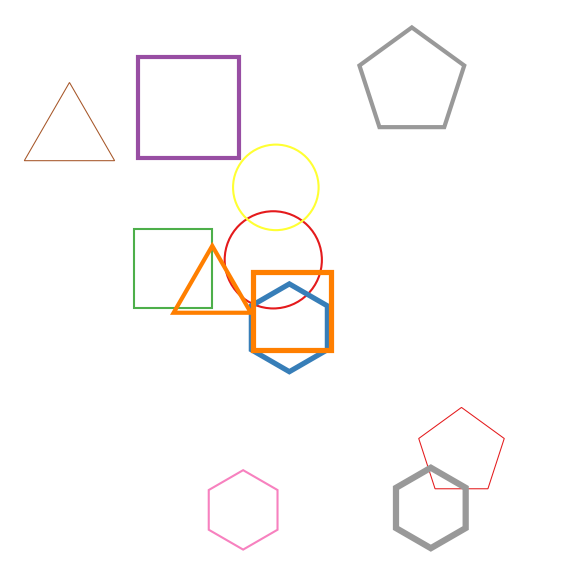[{"shape": "pentagon", "thickness": 0.5, "radius": 0.39, "center": [0.799, 0.216]}, {"shape": "circle", "thickness": 1, "radius": 0.42, "center": [0.473, 0.549]}, {"shape": "hexagon", "thickness": 2.5, "radius": 0.38, "center": [0.501, 0.432]}, {"shape": "square", "thickness": 1, "radius": 0.34, "center": [0.3, 0.534]}, {"shape": "square", "thickness": 2, "radius": 0.44, "center": [0.327, 0.813]}, {"shape": "triangle", "thickness": 2, "radius": 0.39, "center": [0.368, 0.496]}, {"shape": "square", "thickness": 2.5, "radius": 0.34, "center": [0.505, 0.461]}, {"shape": "circle", "thickness": 1, "radius": 0.37, "center": [0.478, 0.675]}, {"shape": "triangle", "thickness": 0.5, "radius": 0.45, "center": [0.12, 0.766]}, {"shape": "hexagon", "thickness": 1, "radius": 0.34, "center": [0.421, 0.116]}, {"shape": "pentagon", "thickness": 2, "radius": 0.48, "center": [0.713, 0.856]}, {"shape": "hexagon", "thickness": 3, "radius": 0.35, "center": [0.746, 0.12]}]